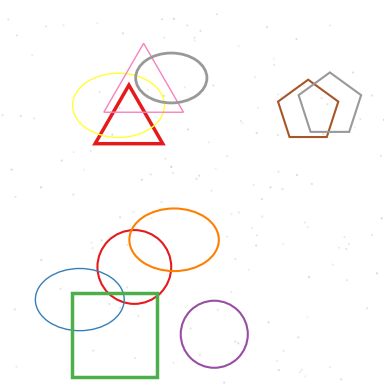[{"shape": "triangle", "thickness": 2.5, "radius": 0.51, "center": [0.335, 0.677]}, {"shape": "circle", "thickness": 1.5, "radius": 0.48, "center": [0.349, 0.307]}, {"shape": "oval", "thickness": 1, "radius": 0.58, "center": [0.207, 0.222]}, {"shape": "square", "thickness": 2.5, "radius": 0.55, "center": [0.297, 0.13]}, {"shape": "circle", "thickness": 1.5, "radius": 0.44, "center": [0.557, 0.132]}, {"shape": "oval", "thickness": 1.5, "radius": 0.58, "center": [0.452, 0.377]}, {"shape": "oval", "thickness": 1, "radius": 0.6, "center": [0.308, 0.726]}, {"shape": "pentagon", "thickness": 1.5, "radius": 0.41, "center": [0.8, 0.711]}, {"shape": "triangle", "thickness": 1, "radius": 0.6, "center": [0.373, 0.768]}, {"shape": "oval", "thickness": 2, "radius": 0.46, "center": [0.445, 0.797]}, {"shape": "pentagon", "thickness": 1.5, "radius": 0.43, "center": [0.857, 0.726]}]